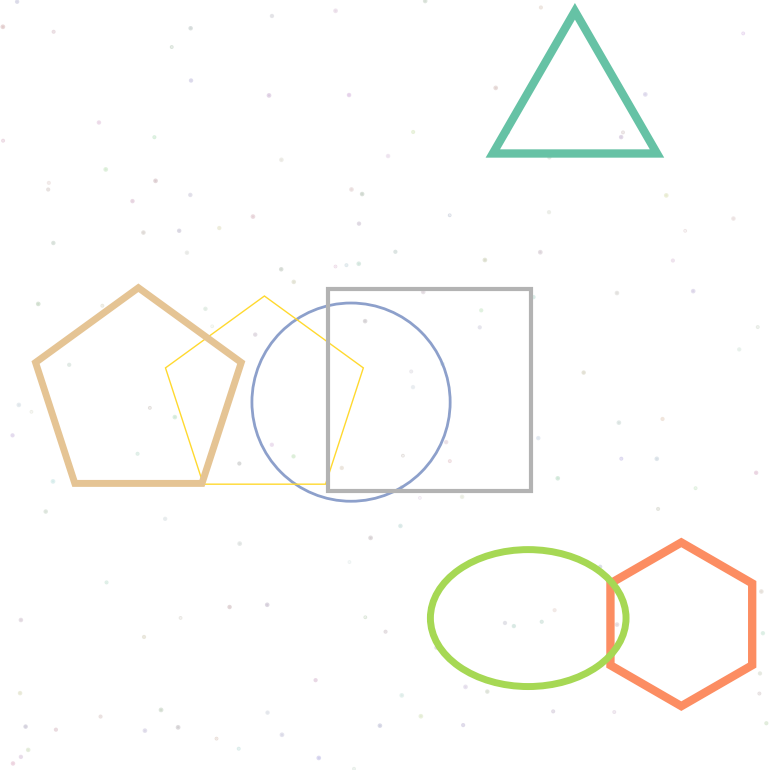[{"shape": "triangle", "thickness": 3, "radius": 0.62, "center": [0.747, 0.862]}, {"shape": "hexagon", "thickness": 3, "radius": 0.53, "center": [0.885, 0.189]}, {"shape": "circle", "thickness": 1, "radius": 0.64, "center": [0.456, 0.478]}, {"shape": "oval", "thickness": 2.5, "radius": 0.64, "center": [0.686, 0.197]}, {"shape": "pentagon", "thickness": 0.5, "radius": 0.68, "center": [0.343, 0.48]}, {"shape": "pentagon", "thickness": 2.5, "radius": 0.7, "center": [0.18, 0.486]}, {"shape": "square", "thickness": 1.5, "radius": 0.66, "center": [0.558, 0.493]}]